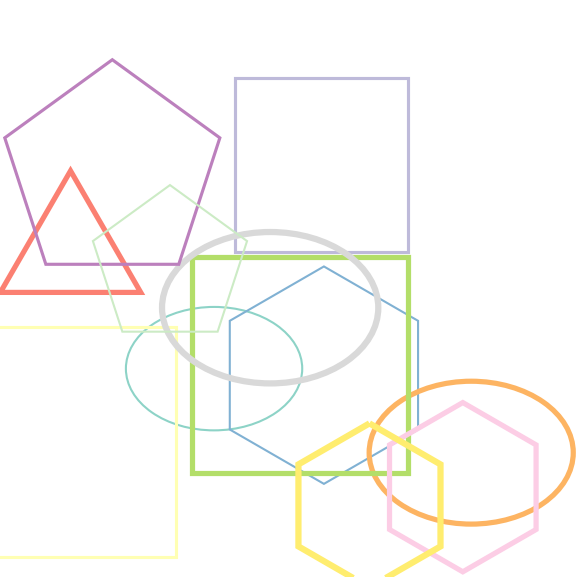[{"shape": "oval", "thickness": 1, "radius": 0.76, "center": [0.371, 0.361]}, {"shape": "square", "thickness": 1.5, "radius": 1.0, "center": [0.106, 0.234]}, {"shape": "square", "thickness": 1.5, "radius": 0.75, "center": [0.557, 0.714]}, {"shape": "triangle", "thickness": 2.5, "radius": 0.7, "center": [0.122, 0.563]}, {"shape": "hexagon", "thickness": 1, "radius": 0.94, "center": [0.561, 0.35]}, {"shape": "oval", "thickness": 2.5, "radius": 0.88, "center": [0.816, 0.215]}, {"shape": "square", "thickness": 2.5, "radius": 0.94, "center": [0.519, 0.367]}, {"shape": "hexagon", "thickness": 2.5, "radius": 0.73, "center": [0.801, 0.156]}, {"shape": "oval", "thickness": 3, "radius": 0.94, "center": [0.468, 0.466]}, {"shape": "pentagon", "thickness": 1.5, "radius": 0.98, "center": [0.194, 0.7]}, {"shape": "pentagon", "thickness": 1, "radius": 0.7, "center": [0.294, 0.538]}, {"shape": "hexagon", "thickness": 3, "radius": 0.71, "center": [0.64, 0.124]}]